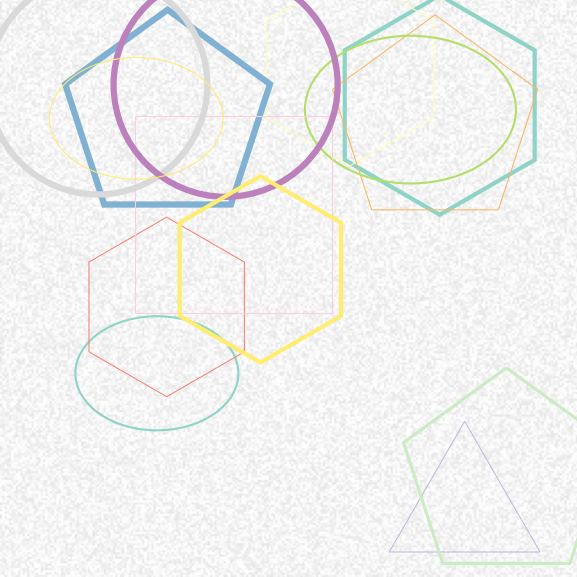[{"shape": "hexagon", "thickness": 2, "radius": 0.95, "center": [0.761, 0.817]}, {"shape": "oval", "thickness": 1, "radius": 0.71, "center": [0.272, 0.353]}, {"shape": "hexagon", "thickness": 0.5, "radius": 0.84, "center": [0.606, 0.88]}, {"shape": "triangle", "thickness": 0.5, "radius": 0.75, "center": [0.805, 0.119]}, {"shape": "hexagon", "thickness": 0.5, "radius": 0.78, "center": [0.289, 0.468]}, {"shape": "pentagon", "thickness": 3, "radius": 0.93, "center": [0.29, 0.796]}, {"shape": "pentagon", "thickness": 0.5, "radius": 0.93, "center": [0.753, 0.787]}, {"shape": "oval", "thickness": 1, "radius": 0.91, "center": [0.711, 0.809]}, {"shape": "square", "thickness": 0.5, "radius": 0.85, "center": [0.405, 0.627]}, {"shape": "circle", "thickness": 3, "radius": 0.95, "center": [0.169, 0.852]}, {"shape": "circle", "thickness": 3, "radius": 0.97, "center": [0.391, 0.852]}, {"shape": "pentagon", "thickness": 1.5, "radius": 0.94, "center": [0.877, 0.175]}, {"shape": "hexagon", "thickness": 2, "radius": 0.81, "center": [0.451, 0.533]}, {"shape": "oval", "thickness": 0.5, "radius": 0.75, "center": [0.236, 0.794]}]